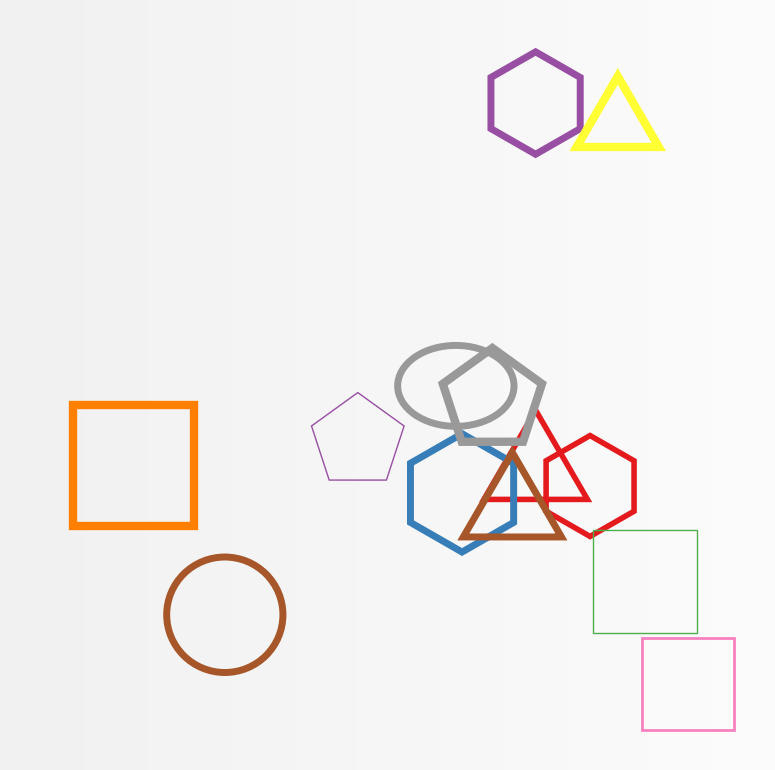[{"shape": "hexagon", "thickness": 2, "radius": 0.33, "center": [0.761, 0.369]}, {"shape": "triangle", "thickness": 2, "radius": 0.39, "center": [0.691, 0.39]}, {"shape": "hexagon", "thickness": 2.5, "radius": 0.38, "center": [0.596, 0.36]}, {"shape": "square", "thickness": 0.5, "radius": 0.33, "center": [0.832, 0.245]}, {"shape": "pentagon", "thickness": 0.5, "radius": 0.31, "center": [0.462, 0.427]}, {"shape": "hexagon", "thickness": 2.5, "radius": 0.33, "center": [0.691, 0.866]}, {"shape": "square", "thickness": 3, "radius": 0.39, "center": [0.172, 0.396]}, {"shape": "triangle", "thickness": 3, "radius": 0.31, "center": [0.797, 0.84]}, {"shape": "triangle", "thickness": 2.5, "radius": 0.37, "center": [0.661, 0.339]}, {"shape": "circle", "thickness": 2.5, "radius": 0.37, "center": [0.29, 0.202]}, {"shape": "square", "thickness": 1, "radius": 0.3, "center": [0.888, 0.112]}, {"shape": "oval", "thickness": 2.5, "radius": 0.38, "center": [0.588, 0.499]}, {"shape": "pentagon", "thickness": 3, "radius": 0.34, "center": [0.635, 0.481]}]